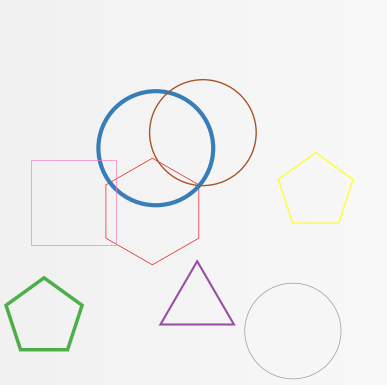[{"shape": "hexagon", "thickness": 0.5, "radius": 0.69, "center": [0.393, 0.451]}, {"shape": "circle", "thickness": 3, "radius": 0.74, "center": [0.402, 0.615]}, {"shape": "pentagon", "thickness": 2.5, "radius": 0.52, "center": [0.114, 0.175]}, {"shape": "triangle", "thickness": 1.5, "radius": 0.55, "center": [0.509, 0.212]}, {"shape": "pentagon", "thickness": 1, "radius": 0.51, "center": [0.815, 0.502]}, {"shape": "circle", "thickness": 1, "radius": 0.69, "center": [0.524, 0.656]}, {"shape": "square", "thickness": 0.5, "radius": 0.55, "center": [0.19, 0.474]}, {"shape": "circle", "thickness": 0.5, "radius": 0.62, "center": [0.756, 0.14]}]